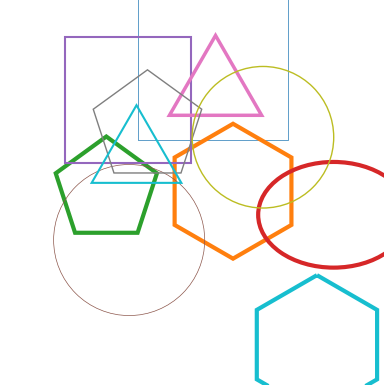[{"shape": "square", "thickness": 0.5, "radius": 0.97, "center": [0.553, 0.83]}, {"shape": "hexagon", "thickness": 3, "radius": 0.88, "center": [0.605, 0.503]}, {"shape": "pentagon", "thickness": 3, "radius": 0.69, "center": [0.276, 0.507]}, {"shape": "oval", "thickness": 3, "radius": 0.98, "center": [0.867, 0.442]}, {"shape": "square", "thickness": 1.5, "radius": 0.81, "center": [0.333, 0.74]}, {"shape": "circle", "thickness": 0.5, "radius": 0.98, "center": [0.335, 0.377]}, {"shape": "triangle", "thickness": 2.5, "radius": 0.69, "center": [0.56, 0.77]}, {"shape": "pentagon", "thickness": 1, "radius": 0.74, "center": [0.383, 0.671]}, {"shape": "circle", "thickness": 1, "radius": 0.92, "center": [0.683, 0.644]}, {"shape": "triangle", "thickness": 1.5, "radius": 0.67, "center": [0.355, 0.592]}, {"shape": "hexagon", "thickness": 3, "radius": 0.9, "center": [0.823, 0.105]}]